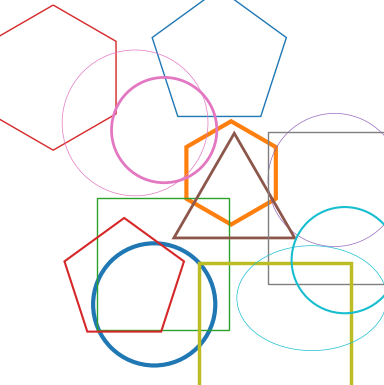[{"shape": "pentagon", "thickness": 1, "radius": 0.92, "center": [0.57, 0.846]}, {"shape": "circle", "thickness": 3, "radius": 0.79, "center": [0.401, 0.209]}, {"shape": "hexagon", "thickness": 3, "radius": 0.67, "center": [0.6, 0.551]}, {"shape": "square", "thickness": 1, "radius": 0.86, "center": [0.424, 0.314]}, {"shape": "pentagon", "thickness": 1.5, "radius": 0.82, "center": [0.323, 0.271]}, {"shape": "hexagon", "thickness": 1, "radius": 0.94, "center": [0.138, 0.798]}, {"shape": "circle", "thickness": 0.5, "radius": 0.86, "center": [0.869, 0.533]}, {"shape": "triangle", "thickness": 2, "radius": 0.91, "center": [0.609, 0.473]}, {"shape": "circle", "thickness": 0.5, "radius": 0.95, "center": [0.351, 0.681]}, {"shape": "circle", "thickness": 2, "radius": 0.68, "center": [0.426, 0.662]}, {"shape": "square", "thickness": 1, "radius": 0.99, "center": [0.894, 0.459]}, {"shape": "square", "thickness": 2.5, "radius": 0.99, "center": [0.715, 0.118]}, {"shape": "oval", "thickness": 0.5, "radius": 0.97, "center": [0.81, 0.226]}, {"shape": "circle", "thickness": 1.5, "radius": 0.69, "center": [0.895, 0.324]}]